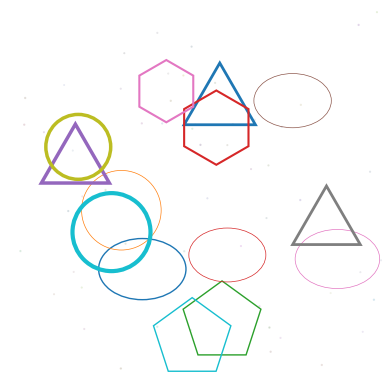[{"shape": "oval", "thickness": 1, "radius": 0.57, "center": [0.37, 0.301]}, {"shape": "triangle", "thickness": 2, "radius": 0.53, "center": [0.571, 0.729]}, {"shape": "circle", "thickness": 0.5, "radius": 0.52, "center": [0.315, 0.454]}, {"shape": "pentagon", "thickness": 1, "radius": 0.53, "center": [0.577, 0.164]}, {"shape": "hexagon", "thickness": 1.5, "radius": 0.48, "center": [0.562, 0.668]}, {"shape": "oval", "thickness": 0.5, "radius": 0.5, "center": [0.591, 0.338]}, {"shape": "triangle", "thickness": 2.5, "radius": 0.51, "center": [0.196, 0.576]}, {"shape": "oval", "thickness": 0.5, "radius": 0.5, "center": [0.76, 0.739]}, {"shape": "hexagon", "thickness": 1.5, "radius": 0.4, "center": [0.432, 0.763]}, {"shape": "oval", "thickness": 0.5, "radius": 0.55, "center": [0.876, 0.327]}, {"shape": "triangle", "thickness": 2, "radius": 0.51, "center": [0.848, 0.415]}, {"shape": "circle", "thickness": 2.5, "radius": 0.42, "center": [0.203, 0.619]}, {"shape": "circle", "thickness": 3, "radius": 0.51, "center": [0.29, 0.397]}, {"shape": "pentagon", "thickness": 1, "radius": 0.53, "center": [0.499, 0.121]}]